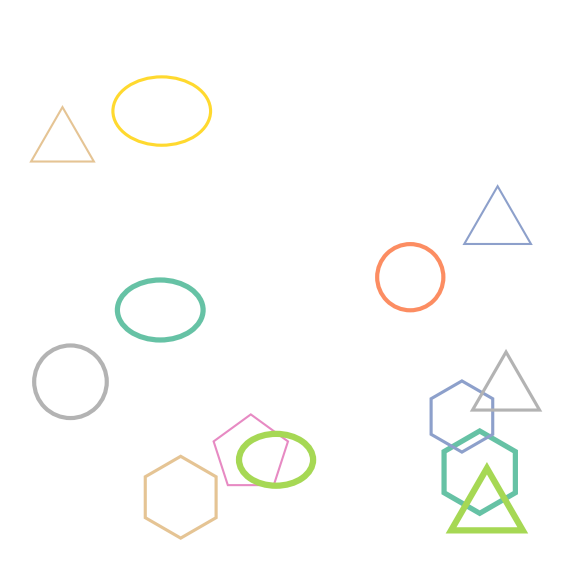[{"shape": "oval", "thickness": 2.5, "radius": 0.37, "center": [0.277, 0.462]}, {"shape": "hexagon", "thickness": 2.5, "radius": 0.36, "center": [0.831, 0.182]}, {"shape": "circle", "thickness": 2, "radius": 0.29, "center": [0.71, 0.519]}, {"shape": "hexagon", "thickness": 1.5, "radius": 0.31, "center": [0.8, 0.278]}, {"shape": "triangle", "thickness": 1, "radius": 0.33, "center": [0.862, 0.61]}, {"shape": "pentagon", "thickness": 1, "radius": 0.34, "center": [0.434, 0.214]}, {"shape": "triangle", "thickness": 3, "radius": 0.36, "center": [0.843, 0.117]}, {"shape": "oval", "thickness": 3, "radius": 0.32, "center": [0.478, 0.203]}, {"shape": "oval", "thickness": 1.5, "radius": 0.42, "center": [0.28, 0.807]}, {"shape": "triangle", "thickness": 1, "radius": 0.31, "center": [0.108, 0.751]}, {"shape": "hexagon", "thickness": 1.5, "radius": 0.35, "center": [0.313, 0.138]}, {"shape": "triangle", "thickness": 1.5, "radius": 0.34, "center": [0.876, 0.323]}, {"shape": "circle", "thickness": 2, "radius": 0.31, "center": [0.122, 0.338]}]